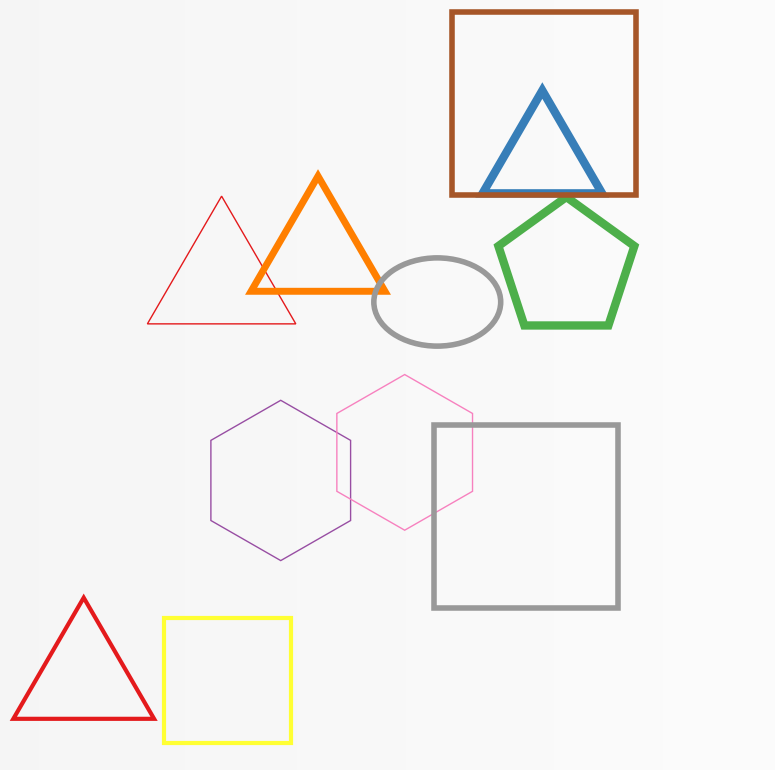[{"shape": "triangle", "thickness": 1.5, "radius": 0.52, "center": [0.108, 0.119]}, {"shape": "triangle", "thickness": 0.5, "radius": 0.55, "center": [0.286, 0.635]}, {"shape": "triangle", "thickness": 3, "radius": 0.45, "center": [0.7, 0.793]}, {"shape": "pentagon", "thickness": 3, "radius": 0.46, "center": [0.731, 0.652]}, {"shape": "hexagon", "thickness": 0.5, "radius": 0.52, "center": [0.362, 0.376]}, {"shape": "triangle", "thickness": 2.5, "radius": 0.5, "center": [0.41, 0.672]}, {"shape": "square", "thickness": 1.5, "radius": 0.41, "center": [0.294, 0.116]}, {"shape": "square", "thickness": 2, "radius": 0.59, "center": [0.702, 0.865]}, {"shape": "hexagon", "thickness": 0.5, "radius": 0.51, "center": [0.522, 0.412]}, {"shape": "square", "thickness": 2, "radius": 0.59, "center": [0.679, 0.329]}, {"shape": "oval", "thickness": 2, "radius": 0.41, "center": [0.564, 0.608]}]